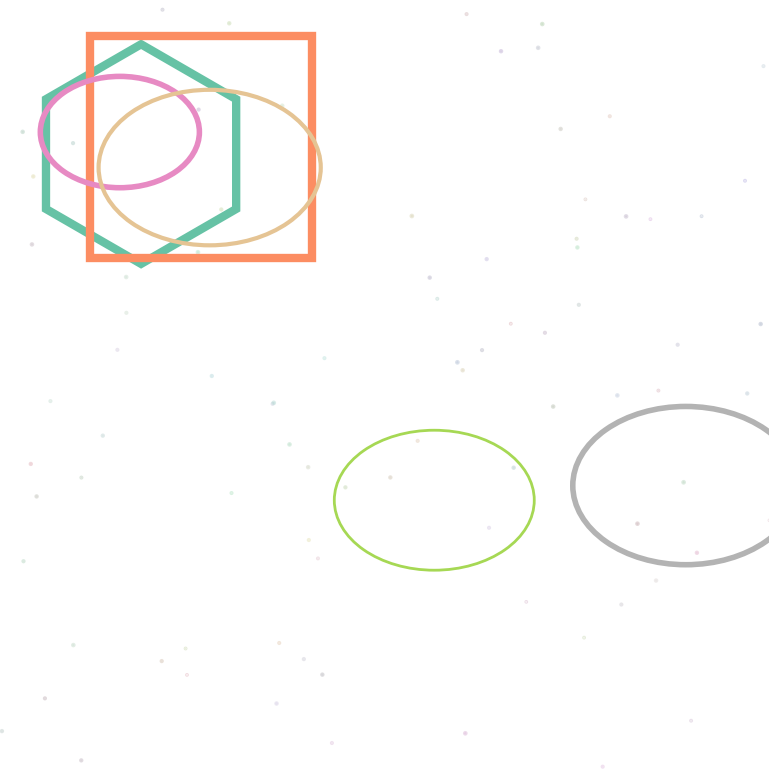[{"shape": "hexagon", "thickness": 3, "radius": 0.71, "center": [0.183, 0.8]}, {"shape": "square", "thickness": 3, "radius": 0.72, "center": [0.261, 0.809]}, {"shape": "oval", "thickness": 2, "radius": 0.52, "center": [0.156, 0.828]}, {"shape": "oval", "thickness": 1, "radius": 0.65, "center": [0.564, 0.35]}, {"shape": "oval", "thickness": 1.5, "radius": 0.72, "center": [0.272, 0.782]}, {"shape": "oval", "thickness": 2, "radius": 0.73, "center": [0.891, 0.369]}]